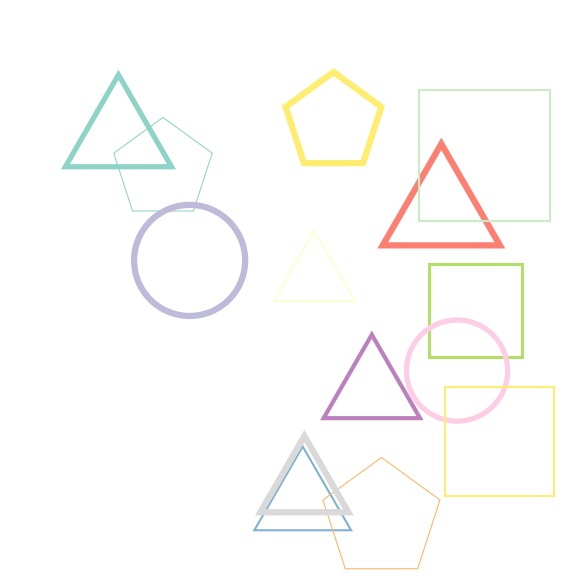[{"shape": "triangle", "thickness": 2.5, "radius": 0.53, "center": [0.205, 0.763]}, {"shape": "pentagon", "thickness": 0.5, "radius": 0.45, "center": [0.282, 0.706]}, {"shape": "triangle", "thickness": 0.5, "radius": 0.41, "center": [0.544, 0.518]}, {"shape": "circle", "thickness": 3, "radius": 0.48, "center": [0.328, 0.548]}, {"shape": "triangle", "thickness": 3, "radius": 0.59, "center": [0.764, 0.633]}, {"shape": "triangle", "thickness": 1, "radius": 0.48, "center": [0.524, 0.129]}, {"shape": "pentagon", "thickness": 0.5, "radius": 0.53, "center": [0.661, 0.1]}, {"shape": "square", "thickness": 1.5, "radius": 0.4, "center": [0.824, 0.462]}, {"shape": "circle", "thickness": 2.5, "radius": 0.44, "center": [0.791, 0.357]}, {"shape": "triangle", "thickness": 3, "radius": 0.44, "center": [0.527, 0.156]}, {"shape": "triangle", "thickness": 2, "radius": 0.48, "center": [0.644, 0.323]}, {"shape": "square", "thickness": 1, "radius": 0.57, "center": [0.838, 0.729]}, {"shape": "pentagon", "thickness": 3, "radius": 0.44, "center": [0.577, 0.787]}, {"shape": "square", "thickness": 1, "radius": 0.47, "center": [0.865, 0.234]}]